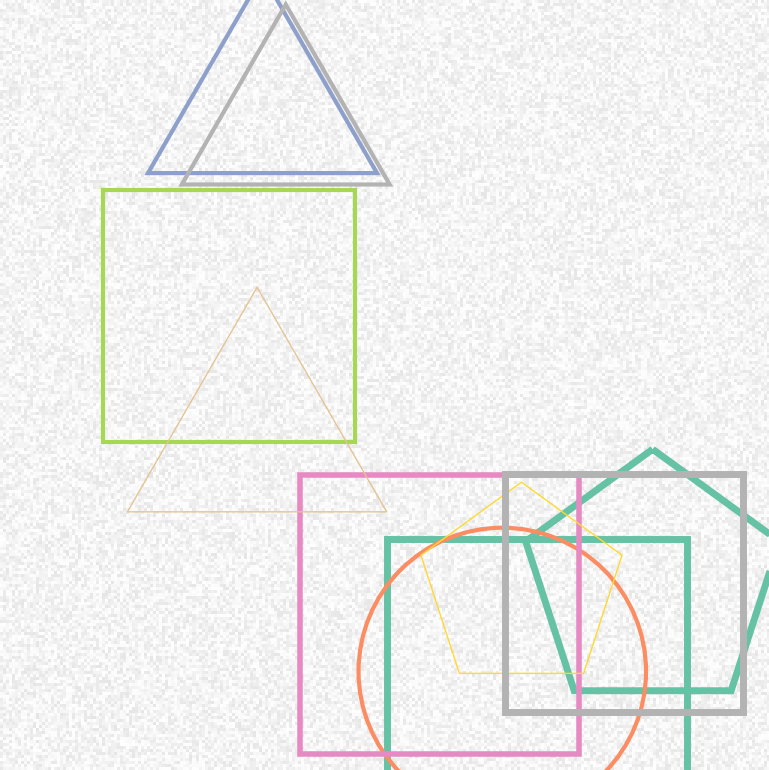[{"shape": "pentagon", "thickness": 2.5, "radius": 0.87, "center": [0.848, 0.243]}, {"shape": "square", "thickness": 2.5, "radius": 0.97, "center": [0.697, 0.106]}, {"shape": "circle", "thickness": 1.5, "radius": 0.93, "center": [0.652, 0.128]}, {"shape": "triangle", "thickness": 1.5, "radius": 0.86, "center": [0.341, 0.861]}, {"shape": "square", "thickness": 2, "radius": 0.9, "center": [0.571, 0.202]}, {"shape": "square", "thickness": 1.5, "radius": 0.82, "center": [0.297, 0.59]}, {"shape": "pentagon", "thickness": 0.5, "radius": 0.69, "center": [0.677, 0.237]}, {"shape": "triangle", "thickness": 0.5, "radius": 0.97, "center": [0.334, 0.433]}, {"shape": "triangle", "thickness": 1.5, "radius": 0.78, "center": [0.371, 0.838]}, {"shape": "square", "thickness": 2.5, "radius": 0.77, "center": [0.81, 0.23]}]